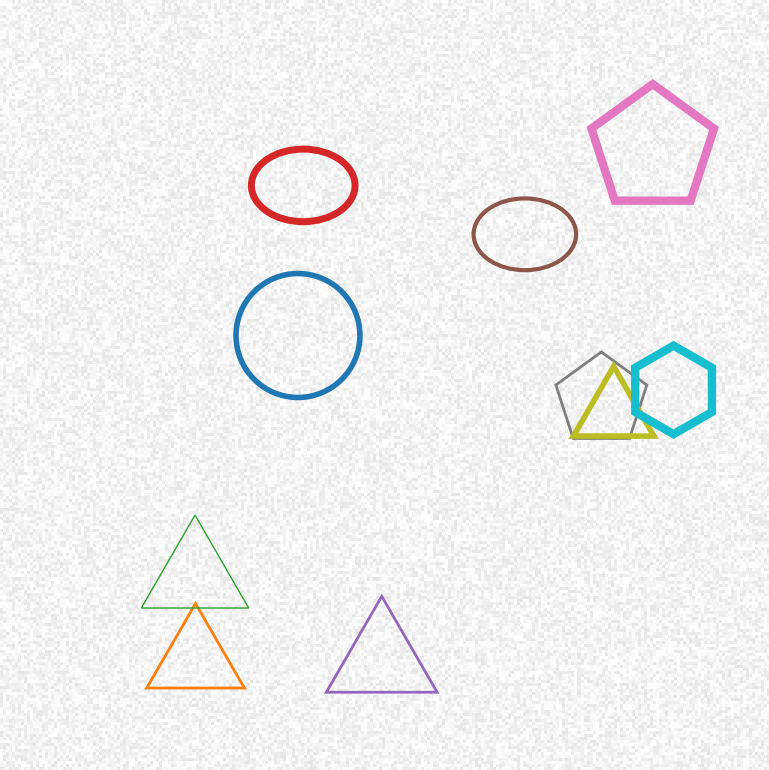[{"shape": "circle", "thickness": 2, "radius": 0.4, "center": [0.387, 0.564]}, {"shape": "triangle", "thickness": 1, "radius": 0.37, "center": [0.254, 0.143]}, {"shape": "triangle", "thickness": 0.5, "radius": 0.4, "center": [0.253, 0.251]}, {"shape": "oval", "thickness": 2.5, "radius": 0.34, "center": [0.394, 0.759]}, {"shape": "triangle", "thickness": 1, "radius": 0.42, "center": [0.496, 0.143]}, {"shape": "oval", "thickness": 1.5, "radius": 0.33, "center": [0.682, 0.696]}, {"shape": "pentagon", "thickness": 3, "radius": 0.42, "center": [0.848, 0.807]}, {"shape": "pentagon", "thickness": 1, "radius": 0.31, "center": [0.781, 0.481]}, {"shape": "triangle", "thickness": 2, "radius": 0.3, "center": [0.797, 0.464]}, {"shape": "hexagon", "thickness": 3, "radius": 0.29, "center": [0.875, 0.494]}]